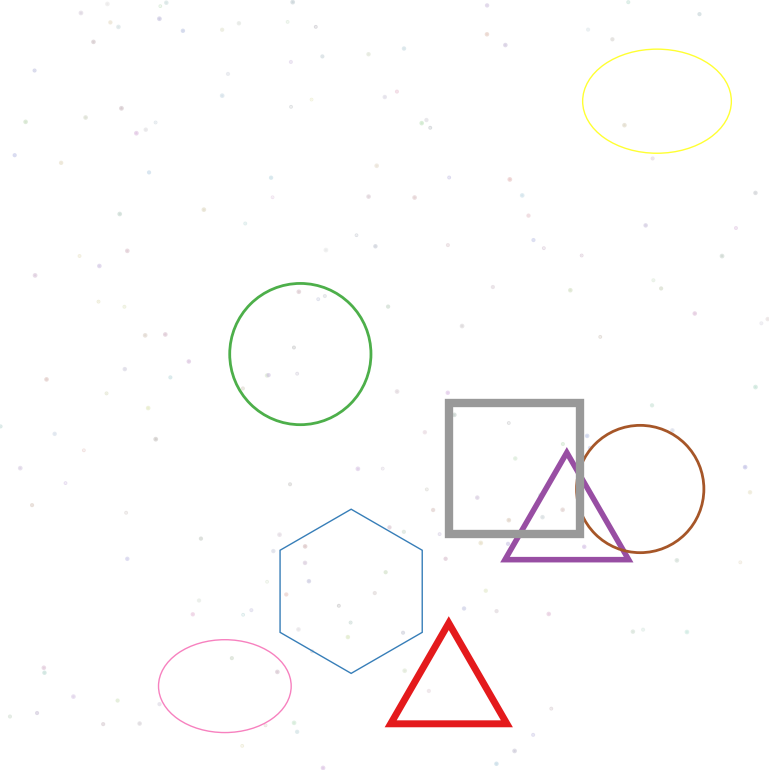[{"shape": "triangle", "thickness": 2.5, "radius": 0.44, "center": [0.583, 0.104]}, {"shape": "hexagon", "thickness": 0.5, "radius": 0.53, "center": [0.456, 0.232]}, {"shape": "circle", "thickness": 1, "radius": 0.46, "center": [0.39, 0.54]}, {"shape": "triangle", "thickness": 2, "radius": 0.46, "center": [0.736, 0.32]}, {"shape": "oval", "thickness": 0.5, "radius": 0.48, "center": [0.853, 0.869]}, {"shape": "circle", "thickness": 1, "radius": 0.41, "center": [0.831, 0.365]}, {"shape": "oval", "thickness": 0.5, "radius": 0.43, "center": [0.292, 0.109]}, {"shape": "square", "thickness": 3, "radius": 0.43, "center": [0.669, 0.391]}]